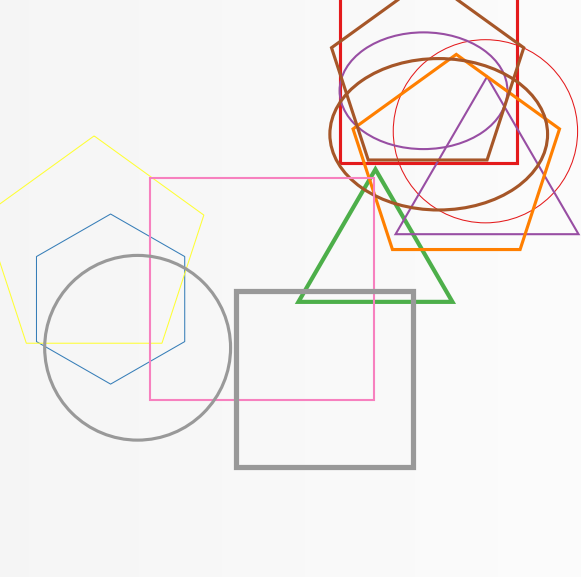[{"shape": "circle", "thickness": 0.5, "radius": 0.79, "center": [0.835, 0.772]}, {"shape": "square", "thickness": 1.5, "radius": 0.76, "center": [0.737, 0.868]}, {"shape": "hexagon", "thickness": 0.5, "radius": 0.74, "center": [0.19, 0.481]}, {"shape": "triangle", "thickness": 2, "radius": 0.76, "center": [0.646, 0.553]}, {"shape": "triangle", "thickness": 1, "radius": 0.91, "center": [0.838, 0.684]}, {"shape": "oval", "thickness": 1, "radius": 0.72, "center": [0.729, 0.842]}, {"shape": "pentagon", "thickness": 1.5, "radius": 0.93, "center": [0.785, 0.718]}, {"shape": "pentagon", "thickness": 0.5, "radius": 0.99, "center": [0.162, 0.565]}, {"shape": "oval", "thickness": 1.5, "radius": 0.94, "center": [0.755, 0.767]}, {"shape": "pentagon", "thickness": 1.5, "radius": 0.87, "center": [0.736, 0.863]}, {"shape": "square", "thickness": 1, "radius": 0.96, "center": [0.451, 0.499]}, {"shape": "square", "thickness": 2.5, "radius": 0.76, "center": [0.559, 0.343]}, {"shape": "circle", "thickness": 1.5, "radius": 0.8, "center": [0.237, 0.397]}]